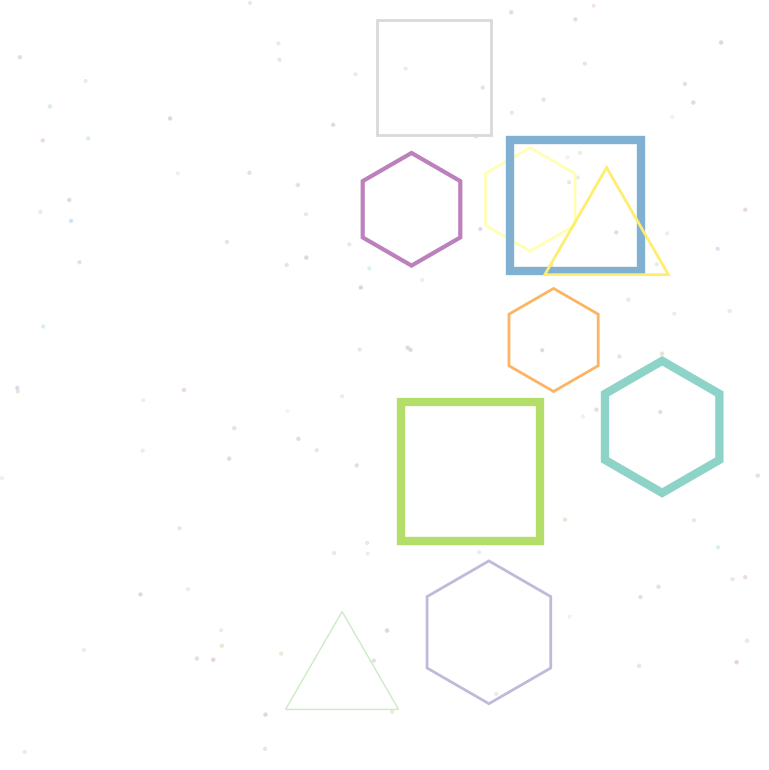[{"shape": "hexagon", "thickness": 3, "radius": 0.43, "center": [0.86, 0.446]}, {"shape": "hexagon", "thickness": 1, "radius": 0.34, "center": [0.689, 0.741]}, {"shape": "hexagon", "thickness": 1, "radius": 0.46, "center": [0.635, 0.179]}, {"shape": "square", "thickness": 3, "radius": 0.43, "center": [0.747, 0.733]}, {"shape": "hexagon", "thickness": 1, "radius": 0.33, "center": [0.719, 0.558]}, {"shape": "square", "thickness": 3, "radius": 0.45, "center": [0.611, 0.387]}, {"shape": "square", "thickness": 1, "radius": 0.37, "center": [0.564, 0.899]}, {"shape": "hexagon", "thickness": 1.5, "radius": 0.37, "center": [0.534, 0.728]}, {"shape": "triangle", "thickness": 0.5, "radius": 0.42, "center": [0.444, 0.121]}, {"shape": "triangle", "thickness": 1, "radius": 0.46, "center": [0.788, 0.69]}]